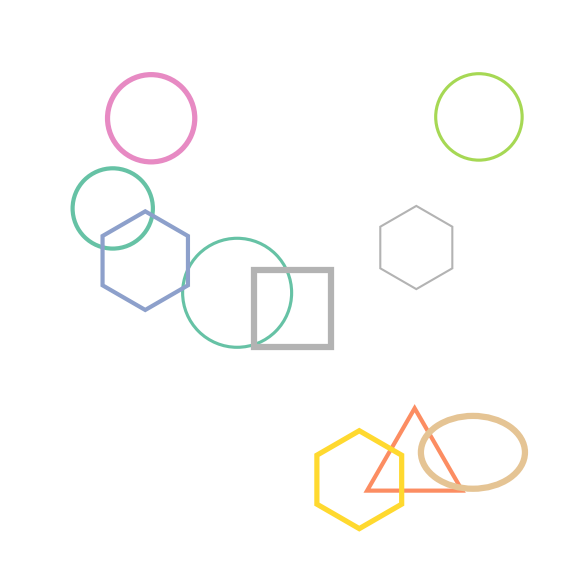[{"shape": "circle", "thickness": 1.5, "radius": 0.47, "center": [0.411, 0.492]}, {"shape": "circle", "thickness": 2, "radius": 0.35, "center": [0.195, 0.638]}, {"shape": "triangle", "thickness": 2, "radius": 0.48, "center": [0.718, 0.197]}, {"shape": "hexagon", "thickness": 2, "radius": 0.43, "center": [0.252, 0.548]}, {"shape": "circle", "thickness": 2.5, "radius": 0.38, "center": [0.262, 0.794]}, {"shape": "circle", "thickness": 1.5, "radius": 0.37, "center": [0.829, 0.797]}, {"shape": "hexagon", "thickness": 2.5, "radius": 0.42, "center": [0.622, 0.169]}, {"shape": "oval", "thickness": 3, "radius": 0.45, "center": [0.819, 0.216]}, {"shape": "square", "thickness": 3, "radius": 0.33, "center": [0.507, 0.464]}, {"shape": "hexagon", "thickness": 1, "radius": 0.36, "center": [0.721, 0.571]}]